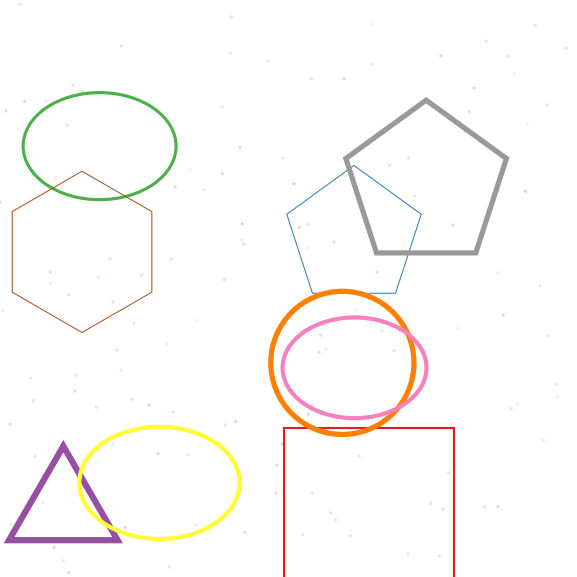[{"shape": "square", "thickness": 1, "radius": 0.74, "center": [0.639, 0.111]}, {"shape": "pentagon", "thickness": 0.5, "radius": 0.61, "center": [0.613, 0.59]}, {"shape": "oval", "thickness": 1.5, "radius": 0.66, "center": [0.172, 0.746]}, {"shape": "triangle", "thickness": 3, "radius": 0.54, "center": [0.11, 0.118]}, {"shape": "circle", "thickness": 2.5, "radius": 0.62, "center": [0.593, 0.371]}, {"shape": "oval", "thickness": 2, "radius": 0.69, "center": [0.276, 0.163]}, {"shape": "hexagon", "thickness": 0.5, "radius": 0.7, "center": [0.142, 0.563]}, {"shape": "oval", "thickness": 2, "radius": 0.62, "center": [0.614, 0.362]}, {"shape": "pentagon", "thickness": 2.5, "radius": 0.73, "center": [0.738, 0.679]}]